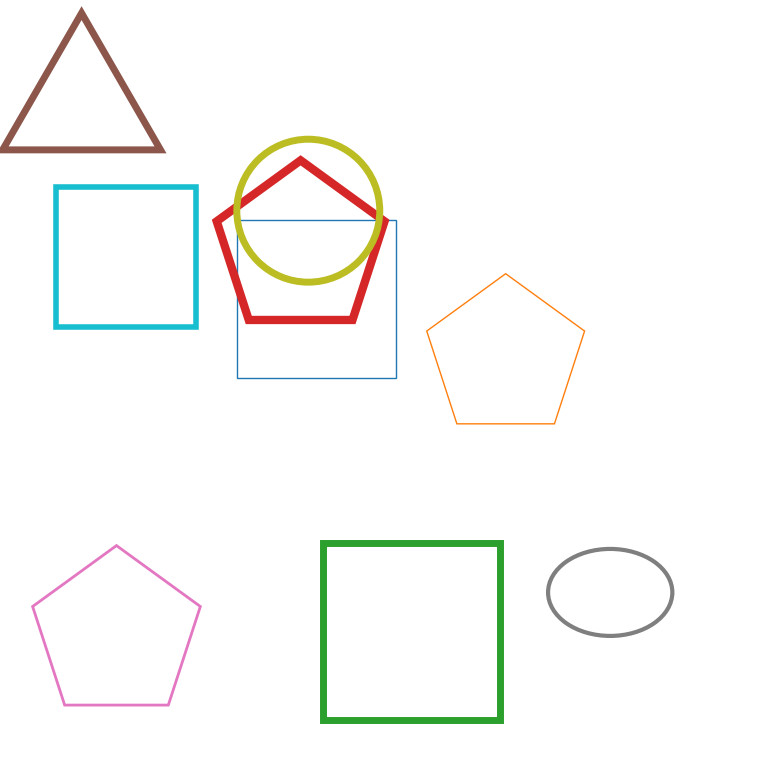[{"shape": "square", "thickness": 0.5, "radius": 0.52, "center": [0.411, 0.612]}, {"shape": "pentagon", "thickness": 0.5, "radius": 0.54, "center": [0.657, 0.537]}, {"shape": "square", "thickness": 2.5, "radius": 0.57, "center": [0.535, 0.18]}, {"shape": "pentagon", "thickness": 3, "radius": 0.57, "center": [0.39, 0.677]}, {"shape": "triangle", "thickness": 2.5, "radius": 0.59, "center": [0.106, 0.865]}, {"shape": "pentagon", "thickness": 1, "radius": 0.57, "center": [0.151, 0.177]}, {"shape": "oval", "thickness": 1.5, "radius": 0.4, "center": [0.792, 0.231]}, {"shape": "circle", "thickness": 2.5, "radius": 0.46, "center": [0.4, 0.726]}, {"shape": "square", "thickness": 2, "radius": 0.45, "center": [0.164, 0.667]}]